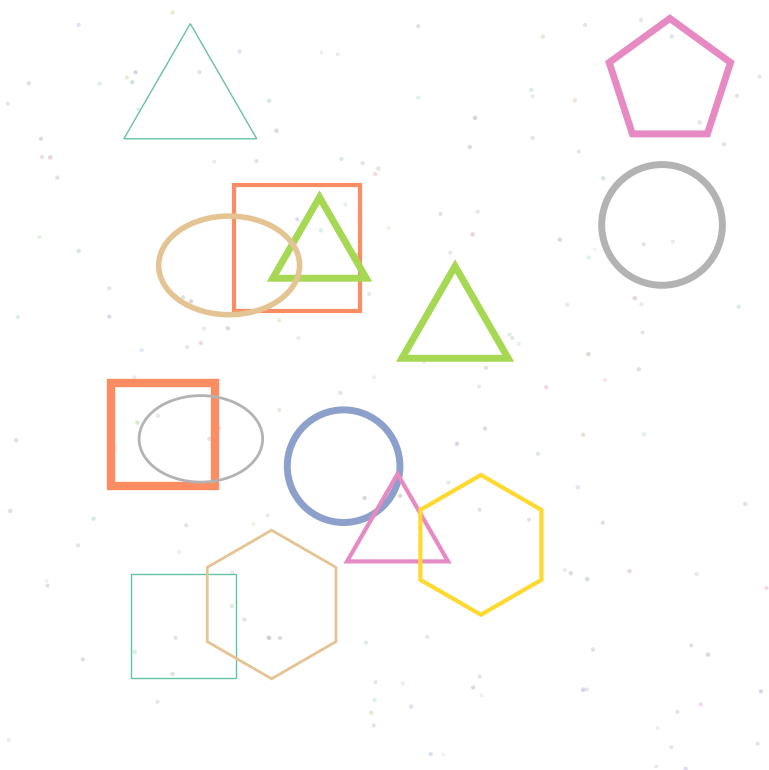[{"shape": "square", "thickness": 0.5, "radius": 0.34, "center": [0.238, 0.187]}, {"shape": "triangle", "thickness": 0.5, "radius": 0.5, "center": [0.247, 0.87]}, {"shape": "square", "thickness": 1.5, "radius": 0.41, "center": [0.385, 0.678]}, {"shape": "square", "thickness": 3, "radius": 0.34, "center": [0.212, 0.436]}, {"shape": "circle", "thickness": 2.5, "radius": 0.37, "center": [0.446, 0.395]}, {"shape": "triangle", "thickness": 1.5, "radius": 0.38, "center": [0.516, 0.309]}, {"shape": "pentagon", "thickness": 2.5, "radius": 0.41, "center": [0.87, 0.893]}, {"shape": "triangle", "thickness": 2.5, "radius": 0.4, "center": [0.591, 0.575]}, {"shape": "triangle", "thickness": 2.5, "radius": 0.35, "center": [0.415, 0.674]}, {"shape": "hexagon", "thickness": 1.5, "radius": 0.45, "center": [0.625, 0.292]}, {"shape": "hexagon", "thickness": 1, "radius": 0.48, "center": [0.353, 0.215]}, {"shape": "oval", "thickness": 2, "radius": 0.46, "center": [0.298, 0.655]}, {"shape": "oval", "thickness": 1, "radius": 0.4, "center": [0.261, 0.43]}, {"shape": "circle", "thickness": 2.5, "radius": 0.39, "center": [0.86, 0.708]}]